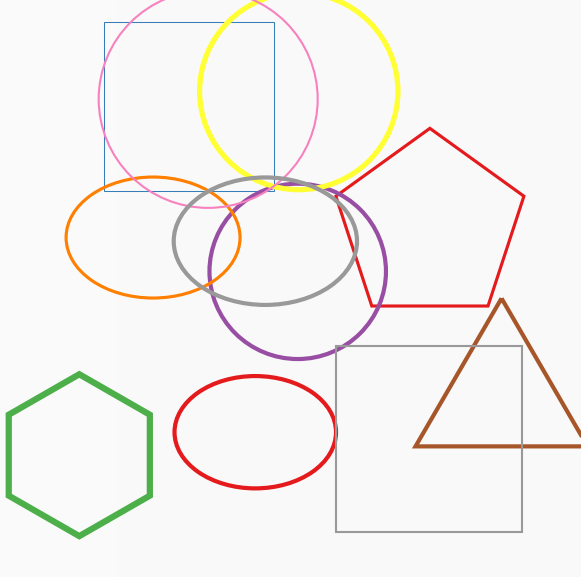[{"shape": "oval", "thickness": 2, "radius": 0.69, "center": [0.439, 0.251]}, {"shape": "pentagon", "thickness": 1.5, "radius": 0.85, "center": [0.74, 0.607]}, {"shape": "square", "thickness": 0.5, "radius": 0.73, "center": [0.326, 0.815]}, {"shape": "hexagon", "thickness": 3, "radius": 0.7, "center": [0.136, 0.211]}, {"shape": "circle", "thickness": 2, "radius": 0.76, "center": [0.512, 0.529]}, {"shape": "oval", "thickness": 1.5, "radius": 0.75, "center": [0.263, 0.588]}, {"shape": "circle", "thickness": 2.5, "radius": 0.85, "center": [0.514, 0.841]}, {"shape": "triangle", "thickness": 2, "radius": 0.85, "center": [0.863, 0.312]}, {"shape": "circle", "thickness": 1, "radius": 0.94, "center": [0.358, 0.828]}, {"shape": "oval", "thickness": 2, "radius": 0.79, "center": [0.457, 0.581]}, {"shape": "square", "thickness": 1, "radius": 0.8, "center": [0.738, 0.239]}]